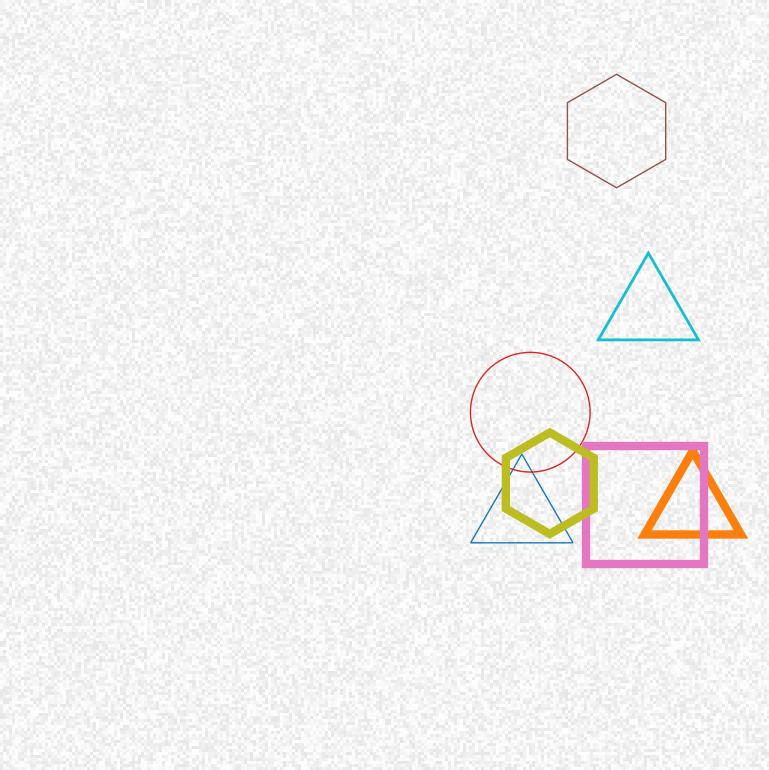[{"shape": "triangle", "thickness": 0.5, "radius": 0.38, "center": [0.678, 0.333]}, {"shape": "triangle", "thickness": 3, "radius": 0.36, "center": [0.9, 0.342]}, {"shape": "circle", "thickness": 0.5, "radius": 0.39, "center": [0.689, 0.465]}, {"shape": "hexagon", "thickness": 0.5, "radius": 0.37, "center": [0.801, 0.83]}, {"shape": "square", "thickness": 3, "radius": 0.38, "center": [0.838, 0.344]}, {"shape": "hexagon", "thickness": 3, "radius": 0.33, "center": [0.714, 0.372]}, {"shape": "triangle", "thickness": 1, "radius": 0.38, "center": [0.842, 0.596]}]